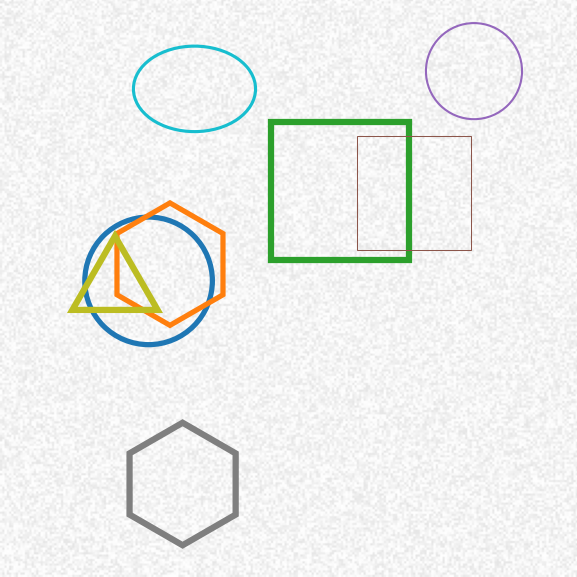[{"shape": "circle", "thickness": 2.5, "radius": 0.55, "center": [0.257, 0.513]}, {"shape": "hexagon", "thickness": 2.5, "radius": 0.53, "center": [0.294, 0.542]}, {"shape": "square", "thickness": 3, "radius": 0.6, "center": [0.589, 0.668]}, {"shape": "circle", "thickness": 1, "radius": 0.42, "center": [0.821, 0.876]}, {"shape": "square", "thickness": 0.5, "radius": 0.49, "center": [0.717, 0.665]}, {"shape": "hexagon", "thickness": 3, "radius": 0.53, "center": [0.316, 0.161]}, {"shape": "triangle", "thickness": 3, "radius": 0.43, "center": [0.199, 0.505]}, {"shape": "oval", "thickness": 1.5, "radius": 0.53, "center": [0.337, 0.845]}]